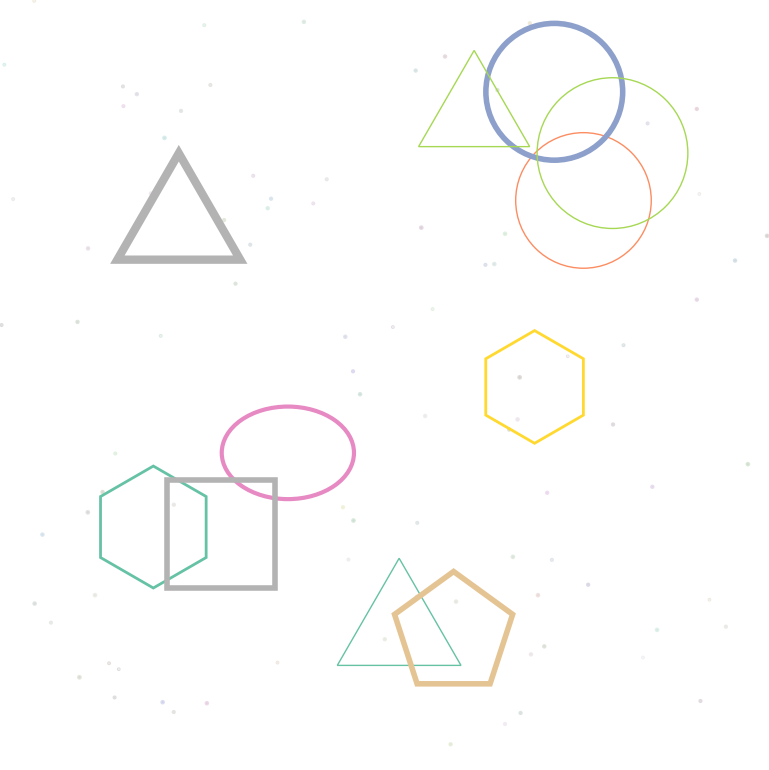[{"shape": "triangle", "thickness": 0.5, "radius": 0.46, "center": [0.518, 0.182]}, {"shape": "hexagon", "thickness": 1, "radius": 0.4, "center": [0.199, 0.316]}, {"shape": "circle", "thickness": 0.5, "radius": 0.44, "center": [0.758, 0.74]}, {"shape": "circle", "thickness": 2, "radius": 0.44, "center": [0.72, 0.881]}, {"shape": "oval", "thickness": 1.5, "radius": 0.43, "center": [0.374, 0.412]}, {"shape": "circle", "thickness": 0.5, "radius": 0.49, "center": [0.795, 0.801]}, {"shape": "triangle", "thickness": 0.5, "radius": 0.42, "center": [0.616, 0.851]}, {"shape": "hexagon", "thickness": 1, "radius": 0.37, "center": [0.694, 0.497]}, {"shape": "pentagon", "thickness": 2, "radius": 0.4, "center": [0.589, 0.177]}, {"shape": "triangle", "thickness": 3, "radius": 0.46, "center": [0.232, 0.709]}, {"shape": "square", "thickness": 2, "radius": 0.35, "center": [0.287, 0.306]}]